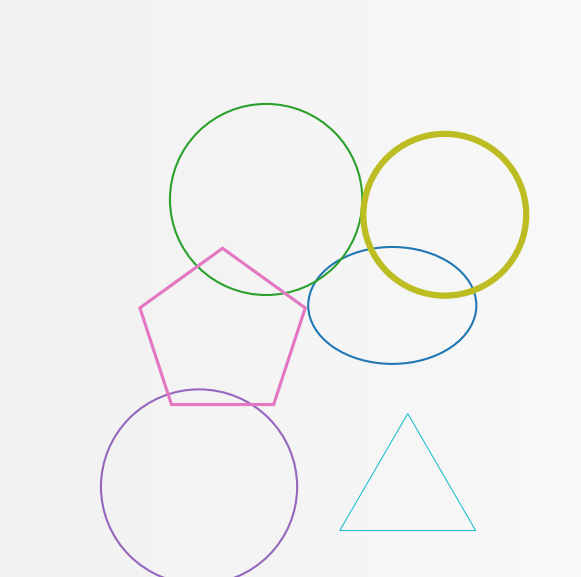[{"shape": "oval", "thickness": 1, "radius": 0.72, "center": [0.675, 0.47]}, {"shape": "circle", "thickness": 1, "radius": 0.83, "center": [0.458, 0.654]}, {"shape": "circle", "thickness": 1, "radius": 0.84, "center": [0.342, 0.156]}, {"shape": "pentagon", "thickness": 1.5, "radius": 0.75, "center": [0.383, 0.42]}, {"shape": "circle", "thickness": 3, "radius": 0.7, "center": [0.765, 0.627]}, {"shape": "triangle", "thickness": 0.5, "radius": 0.68, "center": [0.701, 0.148]}]